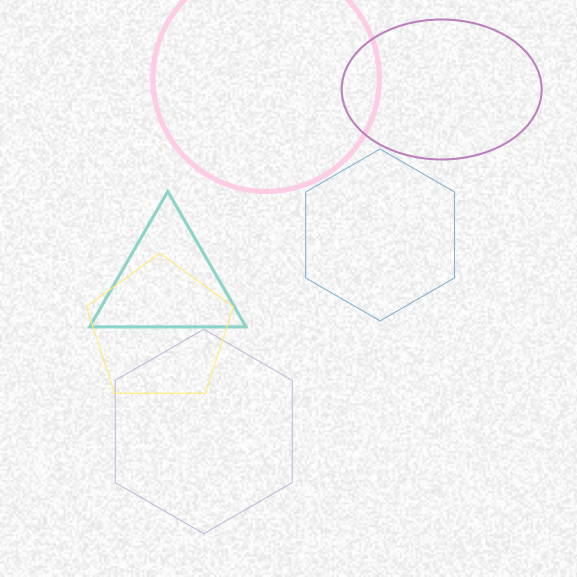[{"shape": "triangle", "thickness": 1.5, "radius": 0.78, "center": [0.291, 0.511]}, {"shape": "hexagon", "thickness": 0.5, "radius": 0.88, "center": [0.353, 0.252]}, {"shape": "hexagon", "thickness": 0.5, "radius": 0.74, "center": [0.658, 0.592]}, {"shape": "circle", "thickness": 2.5, "radius": 0.98, "center": [0.461, 0.864]}, {"shape": "oval", "thickness": 1, "radius": 0.87, "center": [0.765, 0.844]}, {"shape": "pentagon", "thickness": 0.5, "radius": 0.67, "center": [0.277, 0.427]}]